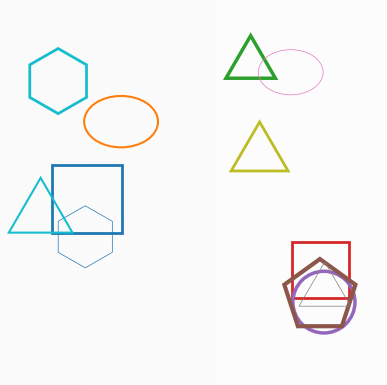[{"shape": "hexagon", "thickness": 0.5, "radius": 0.4, "center": [0.22, 0.385]}, {"shape": "square", "thickness": 2, "radius": 0.45, "center": [0.225, 0.483]}, {"shape": "oval", "thickness": 1.5, "radius": 0.48, "center": [0.312, 0.684]}, {"shape": "triangle", "thickness": 2.5, "radius": 0.37, "center": [0.647, 0.834]}, {"shape": "square", "thickness": 2, "radius": 0.36, "center": [0.827, 0.3]}, {"shape": "circle", "thickness": 2.5, "radius": 0.4, "center": [0.836, 0.215]}, {"shape": "pentagon", "thickness": 3, "radius": 0.48, "center": [0.826, 0.231]}, {"shape": "oval", "thickness": 0.5, "radius": 0.42, "center": [0.75, 0.812]}, {"shape": "triangle", "thickness": 0.5, "radius": 0.38, "center": [0.838, 0.243]}, {"shape": "triangle", "thickness": 2, "radius": 0.42, "center": [0.67, 0.598]}, {"shape": "triangle", "thickness": 1.5, "radius": 0.47, "center": [0.105, 0.443]}, {"shape": "hexagon", "thickness": 2, "radius": 0.42, "center": [0.15, 0.789]}]